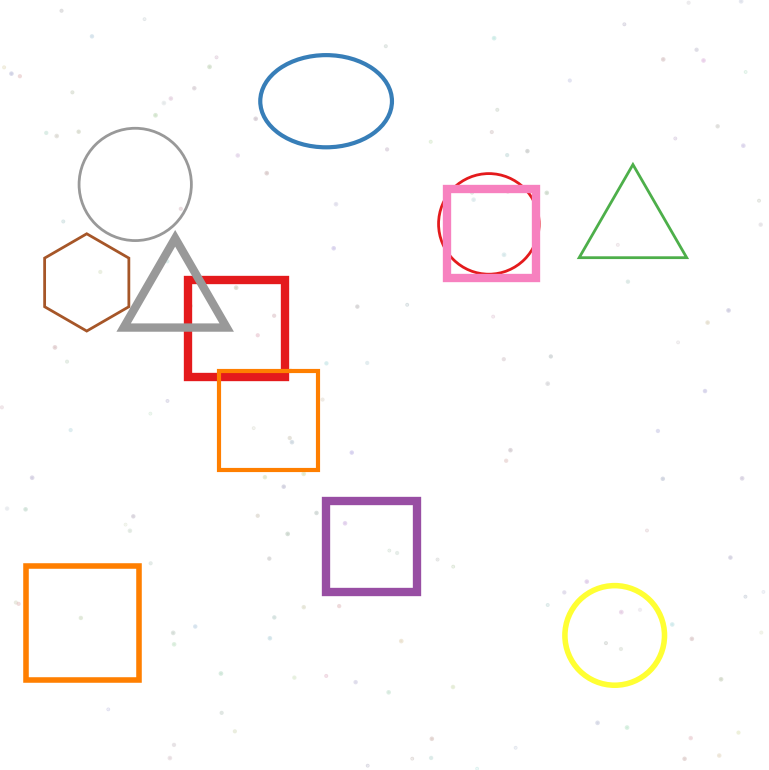[{"shape": "square", "thickness": 3, "radius": 0.31, "center": [0.307, 0.574]}, {"shape": "circle", "thickness": 1, "radius": 0.33, "center": [0.635, 0.709]}, {"shape": "oval", "thickness": 1.5, "radius": 0.43, "center": [0.424, 0.869]}, {"shape": "triangle", "thickness": 1, "radius": 0.4, "center": [0.822, 0.706]}, {"shape": "square", "thickness": 3, "radius": 0.29, "center": [0.483, 0.29]}, {"shape": "square", "thickness": 2, "radius": 0.37, "center": [0.107, 0.191]}, {"shape": "square", "thickness": 1.5, "radius": 0.32, "center": [0.348, 0.454]}, {"shape": "circle", "thickness": 2, "radius": 0.32, "center": [0.798, 0.175]}, {"shape": "hexagon", "thickness": 1, "radius": 0.32, "center": [0.113, 0.633]}, {"shape": "square", "thickness": 3, "radius": 0.29, "center": [0.639, 0.696]}, {"shape": "triangle", "thickness": 3, "radius": 0.39, "center": [0.228, 0.613]}, {"shape": "circle", "thickness": 1, "radius": 0.36, "center": [0.176, 0.76]}]